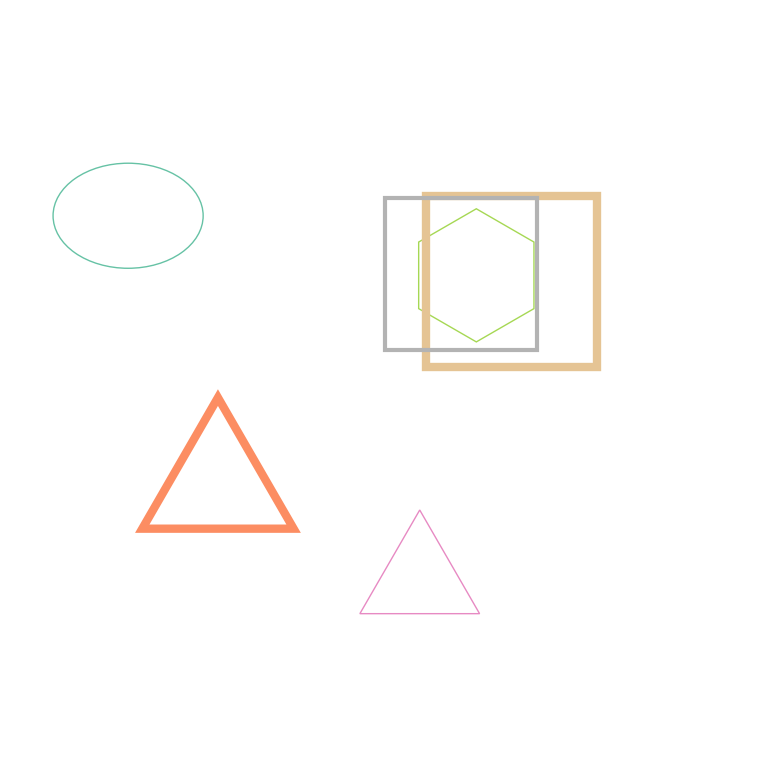[{"shape": "oval", "thickness": 0.5, "radius": 0.49, "center": [0.166, 0.72]}, {"shape": "triangle", "thickness": 3, "radius": 0.57, "center": [0.283, 0.37]}, {"shape": "triangle", "thickness": 0.5, "radius": 0.45, "center": [0.545, 0.248]}, {"shape": "hexagon", "thickness": 0.5, "radius": 0.43, "center": [0.619, 0.642]}, {"shape": "square", "thickness": 3, "radius": 0.55, "center": [0.664, 0.635]}, {"shape": "square", "thickness": 1.5, "radius": 0.49, "center": [0.598, 0.644]}]